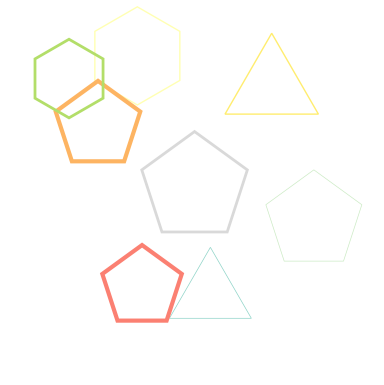[{"shape": "triangle", "thickness": 0.5, "radius": 0.61, "center": [0.546, 0.235]}, {"shape": "hexagon", "thickness": 1, "radius": 0.64, "center": [0.357, 0.855]}, {"shape": "pentagon", "thickness": 3, "radius": 0.54, "center": [0.369, 0.255]}, {"shape": "pentagon", "thickness": 3, "radius": 0.58, "center": [0.255, 0.674]}, {"shape": "hexagon", "thickness": 2, "radius": 0.51, "center": [0.179, 0.796]}, {"shape": "pentagon", "thickness": 2, "radius": 0.72, "center": [0.505, 0.514]}, {"shape": "pentagon", "thickness": 0.5, "radius": 0.66, "center": [0.815, 0.428]}, {"shape": "triangle", "thickness": 1, "radius": 0.7, "center": [0.706, 0.774]}]